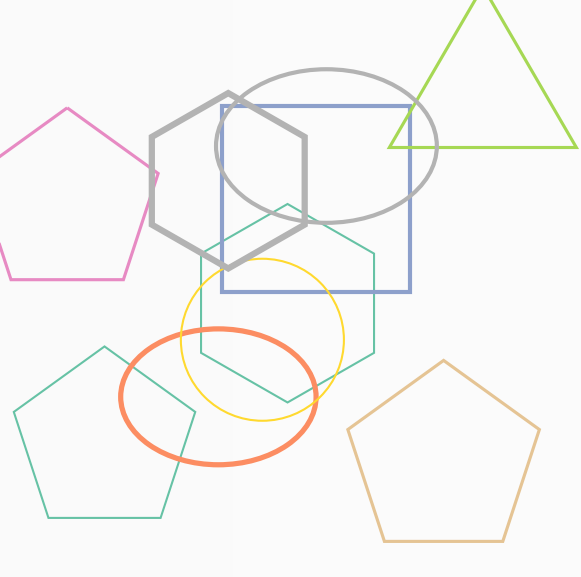[{"shape": "pentagon", "thickness": 1, "radius": 0.82, "center": [0.18, 0.235]}, {"shape": "hexagon", "thickness": 1, "radius": 0.86, "center": [0.495, 0.474]}, {"shape": "oval", "thickness": 2.5, "radius": 0.84, "center": [0.376, 0.312]}, {"shape": "square", "thickness": 2, "radius": 0.81, "center": [0.544, 0.654]}, {"shape": "pentagon", "thickness": 1.5, "radius": 0.82, "center": [0.116, 0.648]}, {"shape": "triangle", "thickness": 1.5, "radius": 0.93, "center": [0.831, 0.837]}, {"shape": "circle", "thickness": 1, "radius": 0.7, "center": [0.451, 0.411]}, {"shape": "pentagon", "thickness": 1.5, "radius": 0.87, "center": [0.763, 0.202]}, {"shape": "hexagon", "thickness": 3, "radius": 0.76, "center": [0.393, 0.686]}, {"shape": "oval", "thickness": 2, "radius": 0.95, "center": [0.562, 0.746]}]